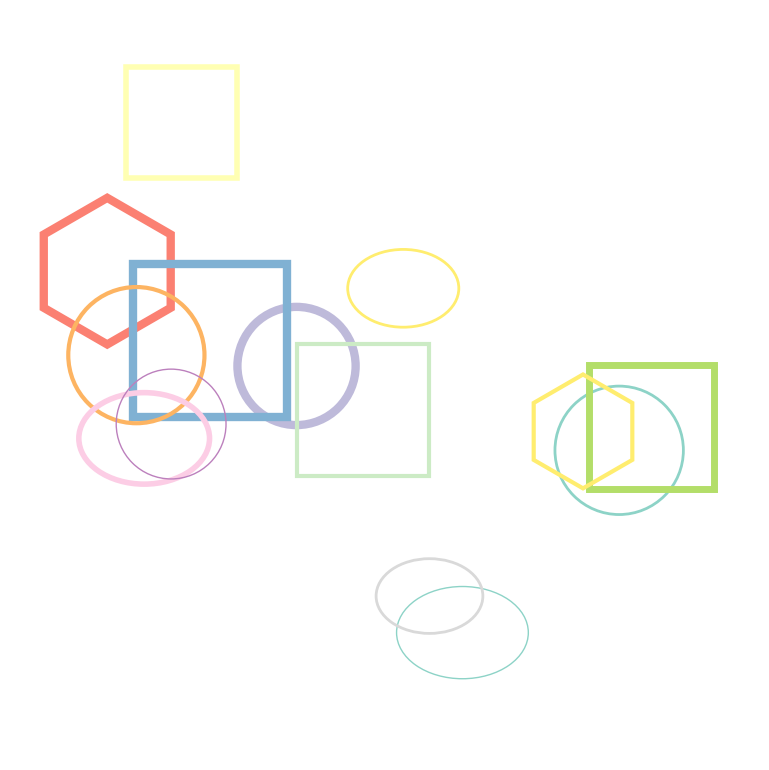[{"shape": "oval", "thickness": 0.5, "radius": 0.43, "center": [0.601, 0.178]}, {"shape": "circle", "thickness": 1, "radius": 0.42, "center": [0.804, 0.415]}, {"shape": "square", "thickness": 2, "radius": 0.36, "center": [0.236, 0.841]}, {"shape": "circle", "thickness": 3, "radius": 0.38, "center": [0.385, 0.525]}, {"shape": "hexagon", "thickness": 3, "radius": 0.48, "center": [0.139, 0.648]}, {"shape": "square", "thickness": 3, "radius": 0.5, "center": [0.273, 0.558]}, {"shape": "circle", "thickness": 1.5, "radius": 0.44, "center": [0.177, 0.539]}, {"shape": "square", "thickness": 2.5, "radius": 0.4, "center": [0.846, 0.446]}, {"shape": "oval", "thickness": 2, "radius": 0.42, "center": [0.187, 0.431]}, {"shape": "oval", "thickness": 1, "radius": 0.35, "center": [0.558, 0.226]}, {"shape": "circle", "thickness": 0.5, "radius": 0.36, "center": [0.222, 0.449]}, {"shape": "square", "thickness": 1.5, "radius": 0.43, "center": [0.472, 0.467]}, {"shape": "hexagon", "thickness": 1.5, "radius": 0.37, "center": [0.757, 0.44]}, {"shape": "oval", "thickness": 1, "radius": 0.36, "center": [0.524, 0.626]}]